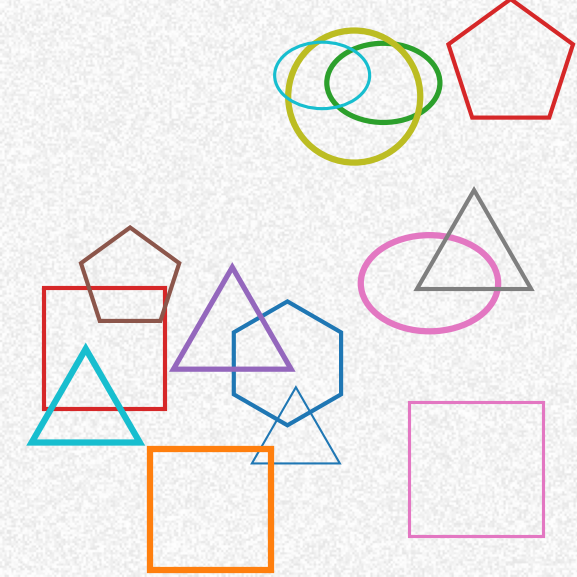[{"shape": "triangle", "thickness": 1, "radius": 0.44, "center": [0.512, 0.241]}, {"shape": "hexagon", "thickness": 2, "radius": 0.54, "center": [0.498, 0.37]}, {"shape": "square", "thickness": 3, "radius": 0.53, "center": [0.364, 0.117]}, {"shape": "oval", "thickness": 2.5, "radius": 0.49, "center": [0.664, 0.856]}, {"shape": "pentagon", "thickness": 2, "radius": 0.57, "center": [0.884, 0.887]}, {"shape": "square", "thickness": 2, "radius": 0.53, "center": [0.181, 0.396]}, {"shape": "triangle", "thickness": 2.5, "radius": 0.59, "center": [0.402, 0.419]}, {"shape": "pentagon", "thickness": 2, "radius": 0.45, "center": [0.225, 0.516]}, {"shape": "oval", "thickness": 3, "radius": 0.59, "center": [0.744, 0.509]}, {"shape": "square", "thickness": 1.5, "radius": 0.58, "center": [0.825, 0.187]}, {"shape": "triangle", "thickness": 2, "radius": 0.57, "center": [0.821, 0.556]}, {"shape": "circle", "thickness": 3, "radius": 0.57, "center": [0.613, 0.832]}, {"shape": "triangle", "thickness": 3, "radius": 0.54, "center": [0.148, 0.287]}, {"shape": "oval", "thickness": 1.5, "radius": 0.41, "center": [0.558, 0.869]}]